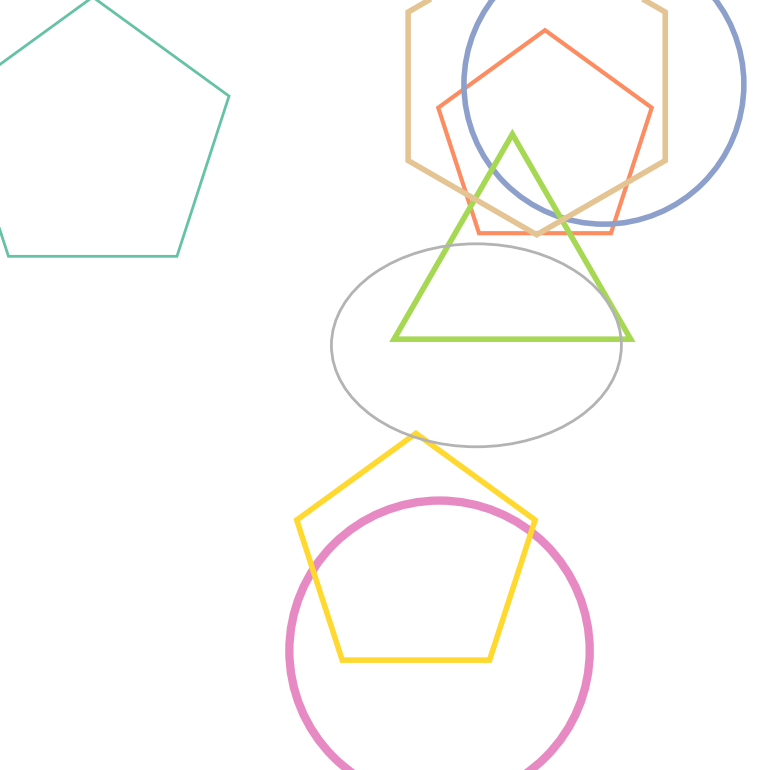[{"shape": "pentagon", "thickness": 1, "radius": 0.93, "center": [0.12, 0.818]}, {"shape": "pentagon", "thickness": 1.5, "radius": 0.73, "center": [0.708, 0.815]}, {"shape": "circle", "thickness": 2, "radius": 0.91, "center": [0.784, 0.891]}, {"shape": "circle", "thickness": 3, "radius": 0.98, "center": [0.571, 0.155]}, {"shape": "triangle", "thickness": 2, "radius": 0.89, "center": [0.665, 0.648]}, {"shape": "pentagon", "thickness": 2, "radius": 0.81, "center": [0.54, 0.274]}, {"shape": "hexagon", "thickness": 2, "radius": 0.96, "center": [0.697, 0.888]}, {"shape": "oval", "thickness": 1, "radius": 0.94, "center": [0.619, 0.552]}]